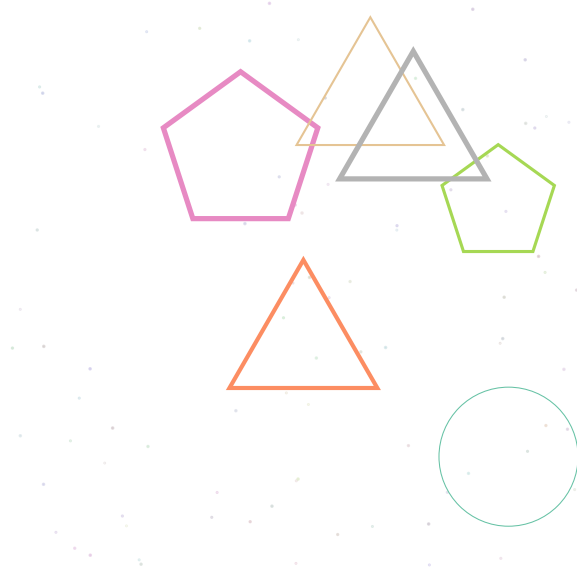[{"shape": "circle", "thickness": 0.5, "radius": 0.6, "center": [0.881, 0.208]}, {"shape": "triangle", "thickness": 2, "radius": 0.74, "center": [0.525, 0.401]}, {"shape": "pentagon", "thickness": 2.5, "radius": 0.7, "center": [0.417, 0.734]}, {"shape": "pentagon", "thickness": 1.5, "radius": 0.51, "center": [0.863, 0.646]}, {"shape": "triangle", "thickness": 1, "radius": 0.74, "center": [0.641, 0.822]}, {"shape": "triangle", "thickness": 2.5, "radius": 0.74, "center": [0.716, 0.763]}]